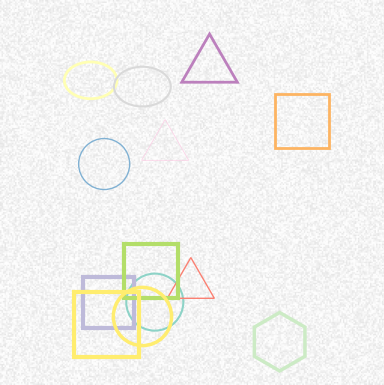[{"shape": "circle", "thickness": 1.5, "radius": 0.37, "center": [0.402, 0.215]}, {"shape": "oval", "thickness": 2, "radius": 0.34, "center": [0.235, 0.791]}, {"shape": "square", "thickness": 3, "radius": 0.33, "center": [0.283, 0.215]}, {"shape": "triangle", "thickness": 1, "radius": 0.35, "center": [0.496, 0.26]}, {"shape": "circle", "thickness": 1, "radius": 0.33, "center": [0.271, 0.574]}, {"shape": "square", "thickness": 2, "radius": 0.35, "center": [0.785, 0.686]}, {"shape": "square", "thickness": 3, "radius": 0.35, "center": [0.393, 0.296]}, {"shape": "triangle", "thickness": 0.5, "radius": 0.35, "center": [0.429, 0.619]}, {"shape": "oval", "thickness": 1.5, "radius": 0.37, "center": [0.37, 0.775]}, {"shape": "triangle", "thickness": 2, "radius": 0.42, "center": [0.544, 0.828]}, {"shape": "hexagon", "thickness": 2.5, "radius": 0.38, "center": [0.726, 0.112]}, {"shape": "square", "thickness": 3, "radius": 0.42, "center": [0.276, 0.158]}, {"shape": "circle", "thickness": 2.5, "radius": 0.38, "center": [0.37, 0.178]}]